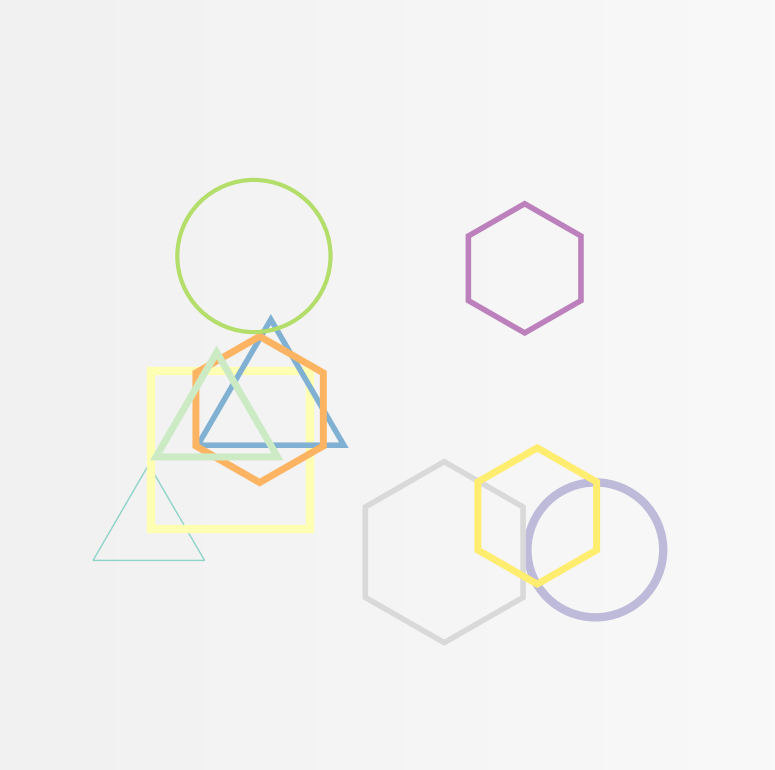[{"shape": "triangle", "thickness": 0.5, "radius": 0.42, "center": [0.192, 0.314]}, {"shape": "square", "thickness": 3, "radius": 0.51, "center": [0.298, 0.416]}, {"shape": "circle", "thickness": 3, "radius": 0.44, "center": [0.768, 0.286]}, {"shape": "triangle", "thickness": 2, "radius": 0.54, "center": [0.349, 0.476]}, {"shape": "hexagon", "thickness": 2.5, "radius": 0.47, "center": [0.335, 0.468]}, {"shape": "circle", "thickness": 1.5, "radius": 0.49, "center": [0.328, 0.668]}, {"shape": "hexagon", "thickness": 2, "radius": 0.59, "center": [0.573, 0.283]}, {"shape": "hexagon", "thickness": 2, "radius": 0.42, "center": [0.677, 0.652]}, {"shape": "triangle", "thickness": 2.5, "radius": 0.45, "center": [0.28, 0.452]}, {"shape": "hexagon", "thickness": 2.5, "radius": 0.44, "center": [0.693, 0.33]}]